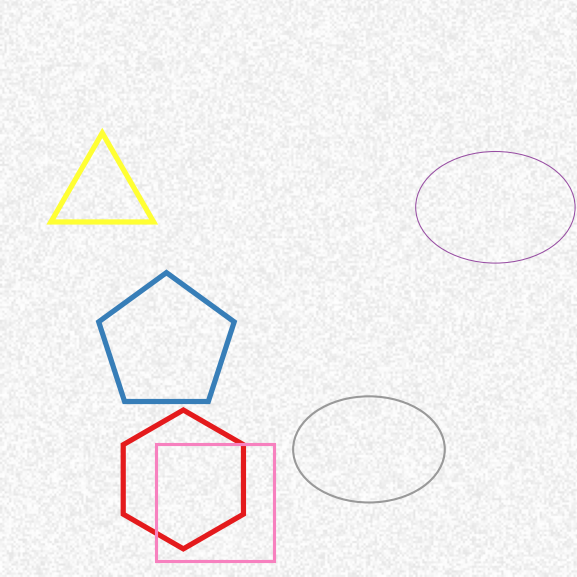[{"shape": "hexagon", "thickness": 2.5, "radius": 0.6, "center": [0.317, 0.169]}, {"shape": "pentagon", "thickness": 2.5, "radius": 0.62, "center": [0.288, 0.404]}, {"shape": "oval", "thickness": 0.5, "radius": 0.69, "center": [0.858, 0.64]}, {"shape": "triangle", "thickness": 2.5, "radius": 0.51, "center": [0.177, 0.666]}, {"shape": "square", "thickness": 1.5, "radius": 0.51, "center": [0.372, 0.129]}, {"shape": "oval", "thickness": 1, "radius": 0.66, "center": [0.639, 0.221]}]